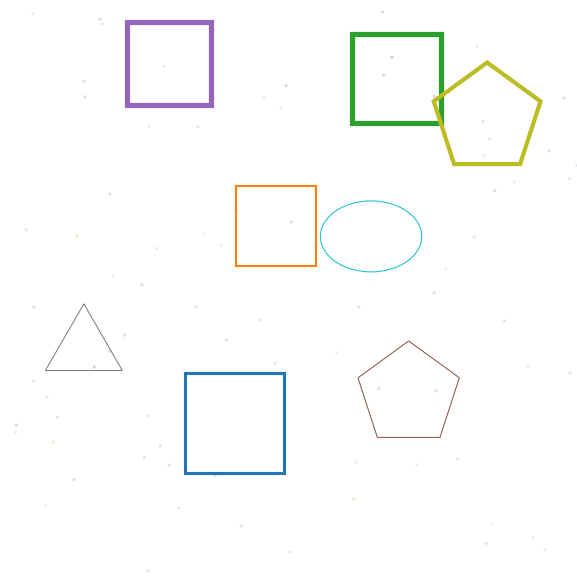[{"shape": "square", "thickness": 1.5, "radius": 0.43, "center": [0.406, 0.267]}, {"shape": "square", "thickness": 1, "radius": 0.35, "center": [0.478, 0.608]}, {"shape": "square", "thickness": 2.5, "radius": 0.38, "center": [0.687, 0.864]}, {"shape": "square", "thickness": 2.5, "radius": 0.36, "center": [0.292, 0.889]}, {"shape": "pentagon", "thickness": 0.5, "radius": 0.46, "center": [0.708, 0.316]}, {"shape": "triangle", "thickness": 0.5, "radius": 0.38, "center": [0.145, 0.396]}, {"shape": "pentagon", "thickness": 2, "radius": 0.49, "center": [0.843, 0.794]}, {"shape": "oval", "thickness": 0.5, "radius": 0.44, "center": [0.643, 0.59]}]